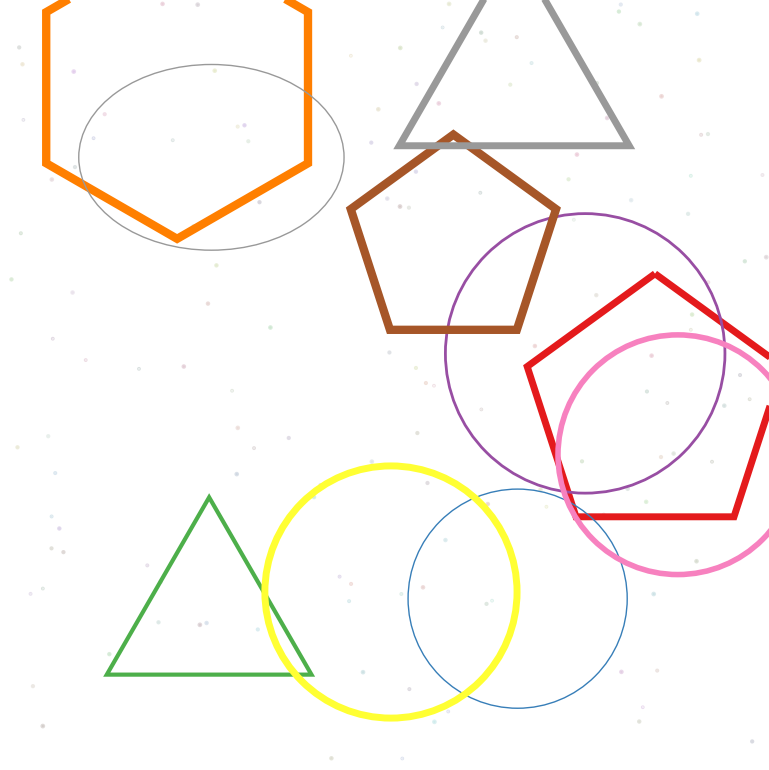[{"shape": "pentagon", "thickness": 2.5, "radius": 0.87, "center": [0.851, 0.47]}, {"shape": "circle", "thickness": 0.5, "radius": 0.71, "center": [0.672, 0.223]}, {"shape": "triangle", "thickness": 1.5, "radius": 0.77, "center": [0.272, 0.201]}, {"shape": "circle", "thickness": 1, "radius": 0.91, "center": [0.76, 0.541]}, {"shape": "hexagon", "thickness": 3, "radius": 0.98, "center": [0.23, 0.886]}, {"shape": "circle", "thickness": 2.5, "radius": 0.82, "center": [0.508, 0.231]}, {"shape": "pentagon", "thickness": 3, "radius": 0.7, "center": [0.589, 0.685]}, {"shape": "circle", "thickness": 2, "radius": 0.78, "center": [0.88, 0.409]}, {"shape": "oval", "thickness": 0.5, "radius": 0.86, "center": [0.275, 0.796]}, {"shape": "triangle", "thickness": 2.5, "radius": 0.86, "center": [0.668, 0.897]}]